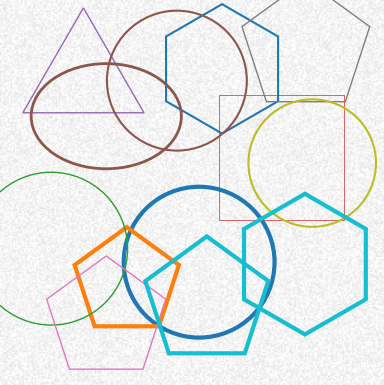[{"shape": "circle", "thickness": 3, "radius": 0.98, "center": [0.517, 0.319]}, {"shape": "hexagon", "thickness": 1.5, "radius": 0.84, "center": [0.577, 0.821]}, {"shape": "pentagon", "thickness": 3, "radius": 0.71, "center": [0.329, 0.268]}, {"shape": "circle", "thickness": 1, "radius": 0.99, "center": [0.133, 0.354]}, {"shape": "square", "thickness": 0.5, "radius": 0.81, "center": [0.732, 0.591]}, {"shape": "triangle", "thickness": 1, "radius": 0.91, "center": [0.217, 0.798]}, {"shape": "oval", "thickness": 2, "radius": 0.98, "center": [0.276, 0.698]}, {"shape": "circle", "thickness": 1.5, "radius": 0.91, "center": [0.459, 0.791]}, {"shape": "pentagon", "thickness": 1, "radius": 0.81, "center": [0.276, 0.173]}, {"shape": "pentagon", "thickness": 1, "radius": 0.87, "center": [0.794, 0.877]}, {"shape": "circle", "thickness": 1.5, "radius": 0.83, "center": [0.811, 0.576]}, {"shape": "hexagon", "thickness": 3, "radius": 0.91, "center": [0.792, 0.314]}, {"shape": "pentagon", "thickness": 3, "radius": 0.84, "center": [0.537, 0.218]}]